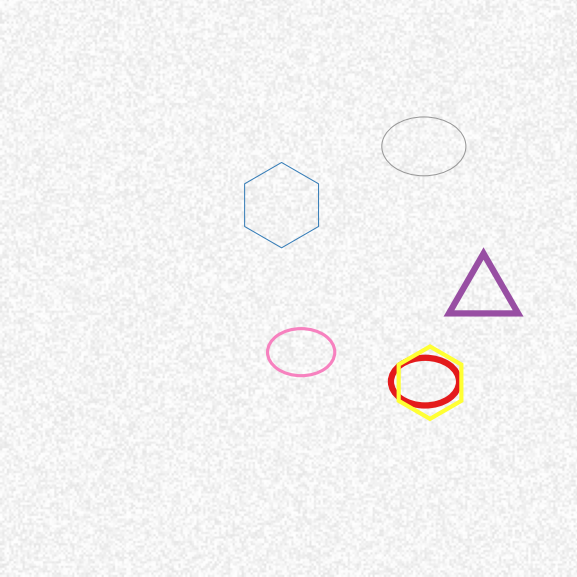[{"shape": "oval", "thickness": 3, "radius": 0.29, "center": [0.736, 0.338]}, {"shape": "hexagon", "thickness": 0.5, "radius": 0.37, "center": [0.488, 0.644]}, {"shape": "triangle", "thickness": 3, "radius": 0.35, "center": [0.837, 0.491]}, {"shape": "hexagon", "thickness": 2, "radius": 0.31, "center": [0.745, 0.336]}, {"shape": "oval", "thickness": 1.5, "radius": 0.29, "center": [0.521, 0.389]}, {"shape": "oval", "thickness": 0.5, "radius": 0.36, "center": [0.734, 0.746]}]